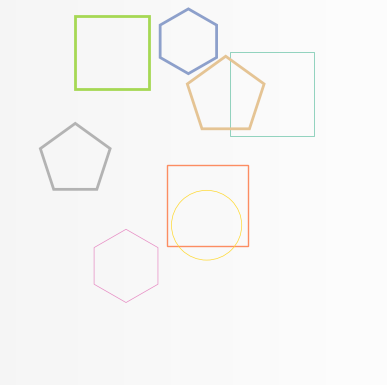[{"shape": "square", "thickness": 0.5, "radius": 0.54, "center": [0.703, 0.756]}, {"shape": "square", "thickness": 1, "radius": 0.53, "center": [0.536, 0.467]}, {"shape": "hexagon", "thickness": 2, "radius": 0.42, "center": [0.486, 0.893]}, {"shape": "hexagon", "thickness": 0.5, "radius": 0.48, "center": [0.325, 0.309]}, {"shape": "square", "thickness": 2, "radius": 0.48, "center": [0.289, 0.863]}, {"shape": "circle", "thickness": 0.5, "radius": 0.45, "center": [0.533, 0.415]}, {"shape": "pentagon", "thickness": 2, "radius": 0.52, "center": [0.582, 0.75]}, {"shape": "pentagon", "thickness": 2, "radius": 0.47, "center": [0.194, 0.585]}]